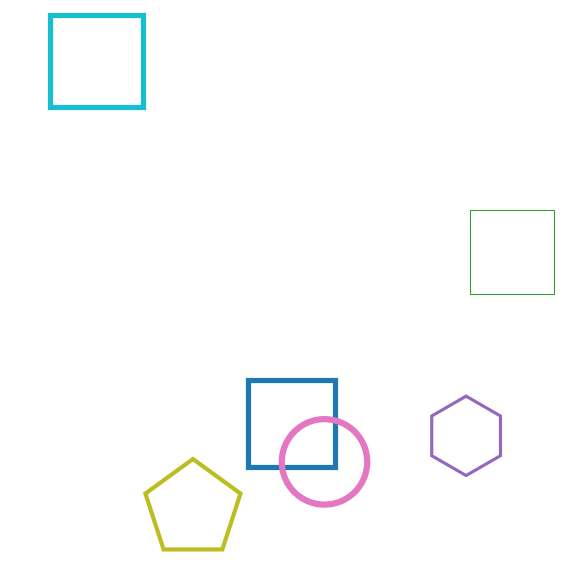[{"shape": "square", "thickness": 2.5, "radius": 0.38, "center": [0.504, 0.266]}, {"shape": "square", "thickness": 0.5, "radius": 0.36, "center": [0.886, 0.563]}, {"shape": "hexagon", "thickness": 1.5, "radius": 0.34, "center": [0.807, 0.244]}, {"shape": "circle", "thickness": 3, "radius": 0.37, "center": [0.562, 0.199]}, {"shape": "pentagon", "thickness": 2, "radius": 0.43, "center": [0.334, 0.118]}, {"shape": "square", "thickness": 2.5, "radius": 0.4, "center": [0.167, 0.894]}]